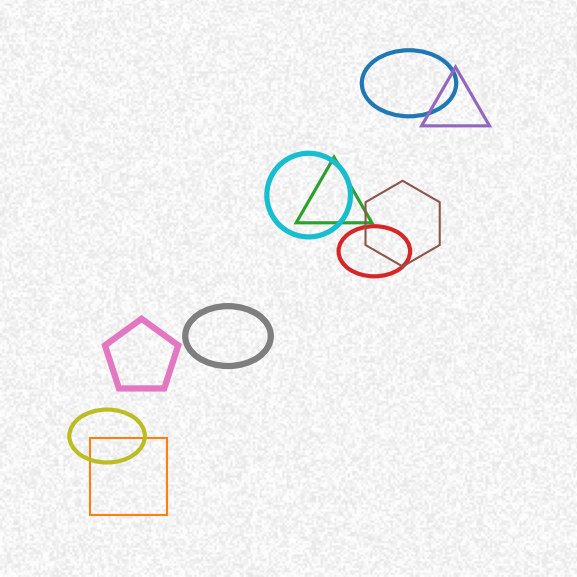[{"shape": "oval", "thickness": 2, "radius": 0.41, "center": [0.708, 0.855]}, {"shape": "square", "thickness": 1, "radius": 0.33, "center": [0.223, 0.175]}, {"shape": "triangle", "thickness": 1.5, "radius": 0.38, "center": [0.578, 0.651]}, {"shape": "oval", "thickness": 2, "radius": 0.31, "center": [0.648, 0.564]}, {"shape": "triangle", "thickness": 1.5, "radius": 0.34, "center": [0.789, 0.815]}, {"shape": "hexagon", "thickness": 1, "radius": 0.37, "center": [0.697, 0.612]}, {"shape": "pentagon", "thickness": 3, "radius": 0.33, "center": [0.245, 0.38]}, {"shape": "oval", "thickness": 3, "radius": 0.37, "center": [0.395, 0.417]}, {"shape": "oval", "thickness": 2, "radius": 0.33, "center": [0.185, 0.244]}, {"shape": "circle", "thickness": 2.5, "radius": 0.36, "center": [0.534, 0.661]}]